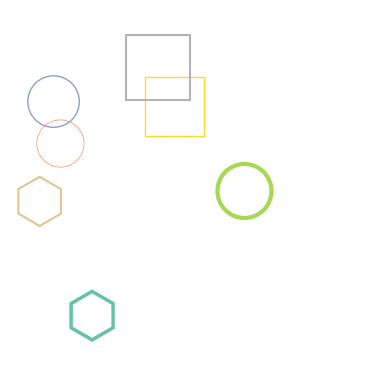[{"shape": "hexagon", "thickness": 2.5, "radius": 0.31, "center": [0.239, 0.18]}, {"shape": "circle", "thickness": 0.5, "radius": 0.31, "center": [0.157, 0.627]}, {"shape": "circle", "thickness": 1, "radius": 0.33, "center": [0.139, 0.736]}, {"shape": "circle", "thickness": 3, "radius": 0.35, "center": [0.635, 0.504]}, {"shape": "square", "thickness": 1, "radius": 0.39, "center": [0.453, 0.724]}, {"shape": "hexagon", "thickness": 1.5, "radius": 0.32, "center": [0.103, 0.477]}, {"shape": "square", "thickness": 1.5, "radius": 0.42, "center": [0.411, 0.826]}]